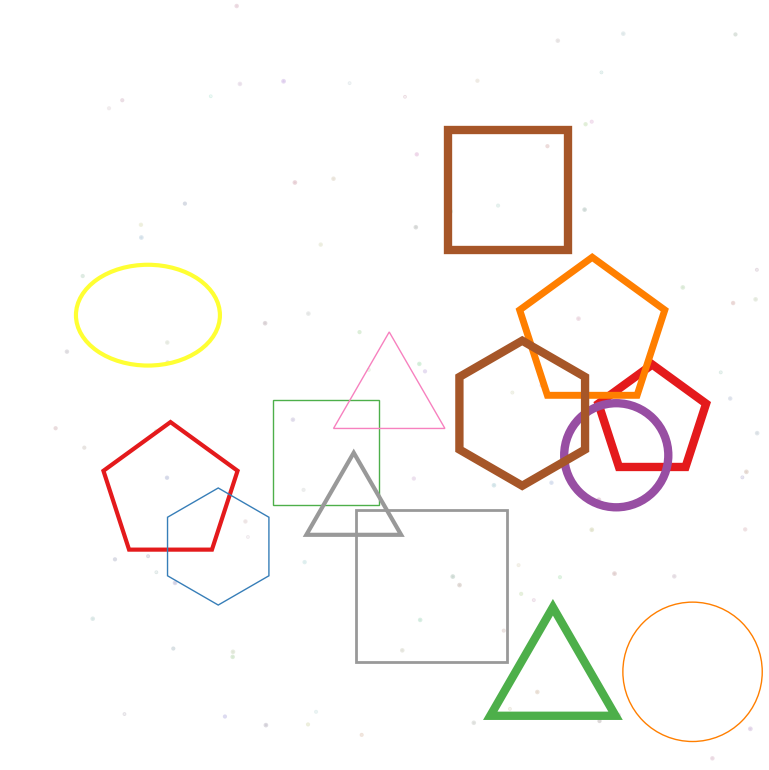[{"shape": "pentagon", "thickness": 1.5, "radius": 0.46, "center": [0.221, 0.36]}, {"shape": "pentagon", "thickness": 3, "radius": 0.37, "center": [0.847, 0.453]}, {"shape": "hexagon", "thickness": 0.5, "radius": 0.38, "center": [0.283, 0.29]}, {"shape": "square", "thickness": 0.5, "radius": 0.34, "center": [0.423, 0.412]}, {"shape": "triangle", "thickness": 3, "radius": 0.47, "center": [0.718, 0.117]}, {"shape": "circle", "thickness": 3, "radius": 0.34, "center": [0.8, 0.409]}, {"shape": "pentagon", "thickness": 2.5, "radius": 0.5, "center": [0.769, 0.567]}, {"shape": "circle", "thickness": 0.5, "radius": 0.45, "center": [0.899, 0.128]}, {"shape": "oval", "thickness": 1.5, "radius": 0.47, "center": [0.192, 0.591]}, {"shape": "hexagon", "thickness": 3, "radius": 0.47, "center": [0.678, 0.463]}, {"shape": "square", "thickness": 3, "radius": 0.39, "center": [0.66, 0.753]}, {"shape": "triangle", "thickness": 0.5, "radius": 0.42, "center": [0.505, 0.485]}, {"shape": "triangle", "thickness": 1.5, "radius": 0.36, "center": [0.459, 0.341]}, {"shape": "square", "thickness": 1, "radius": 0.49, "center": [0.56, 0.239]}]